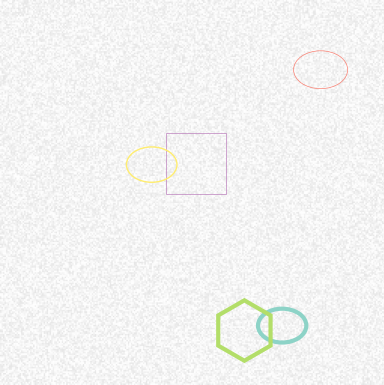[{"shape": "oval", "thickness": 3, "radius": 0.31, "center": [0.733, 0.154]}, {"shape": "oval", "thickness": 0.5, "radius": 0.35, "center": [0.833, 0.819]}, {"shape": "hexagon", "thickness": 3, "radius": 0.39, "center": [0.635, 0.141]}, {"shape": "square", "thickness": 0.5, "radius": 0.39, "center": [0.51, 0.575]}, {"shape": "oval", "thickness": 1, "radius": 0.33, "center": [0.394, 0.572]}]